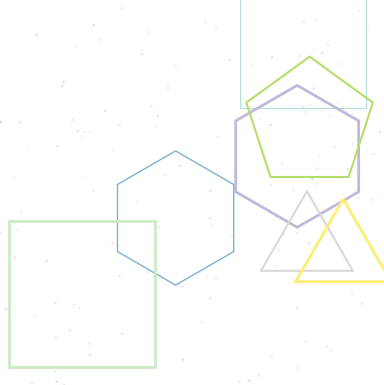[{"shape": "square", "thickness": 0.5, "radius": 0.82, "center": [0.786, 0.883]}, {"shape": "hexagon", "thickness": 2, "radius": 0.92, "center": [0.772, 0.594]}, {"shape": "hexagon", "thickness": 1, "radius": 0.87, "center": [0.456, 0.434]}, {"shape": "pentagon", "thickness": 1.5, "radius": 0.86, "center": [0.804, 0.68]}, {"shape": "triangle", "thickness": 1.5, "radius": 0.69, "center": [0.797, 0.366]}, {"shape": "square", "thickness": 2, "radius": 0.95, "center": [0.214, 0.237]}, {"shape": "triangle", "thickness": 2, "radius": 0.72, "center": [0.892, 0.34]}]